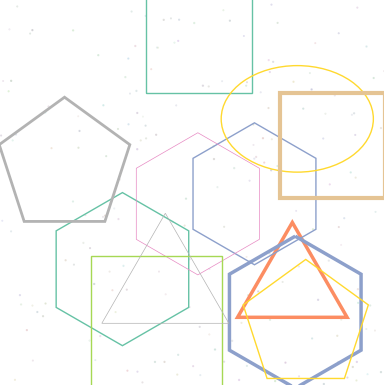[{"shape": "square", "thickness": 1, "radius": 0.69, "center": [0.517, 0.897]}, {"shape": "hexagon", "thickness": 1, "radius": 0.99, "center": [0.318, 0.301]}, {"shape": "triangle", "thickness": 2.5, "radius": 0.82, "center": [0.759, 0.258]}, {"shape": "hexagon", "thickness": 2.5, "radius": 0.99, "center": [0.767, 0.189]}, {"shape": "hexagon", "thickness": 1, "radius": 0.92, "center": [0.661, 0.497]}, {"shape": "hexagon", "thickness": 0.5, "radius": 0.92, "center": [0.514, 0.471]}, {"shape": "square", "thickness": 1, "radius": 0.85, "center": [0.406, 0.164]}, {"shape": "oval", "thickness": 1, "radius": 0.99, "center": [0.772, 0.691]}, {"shape": "pentagon", "thickness": 1, "radius": 0.85, "center": [0.794, 0.155]}, {"shape": "square", "thickness": 3, "radius": 0.68, "center": [0.863, 0.621]}, {"shape": "triangle", "thickness": 0.5, "radius": 0.95, "center": [0.429, 0.256]}, {"shape": "pentagon", "thickness": 2, "radius": 0.89, "center": [0.168, 0.569]}]